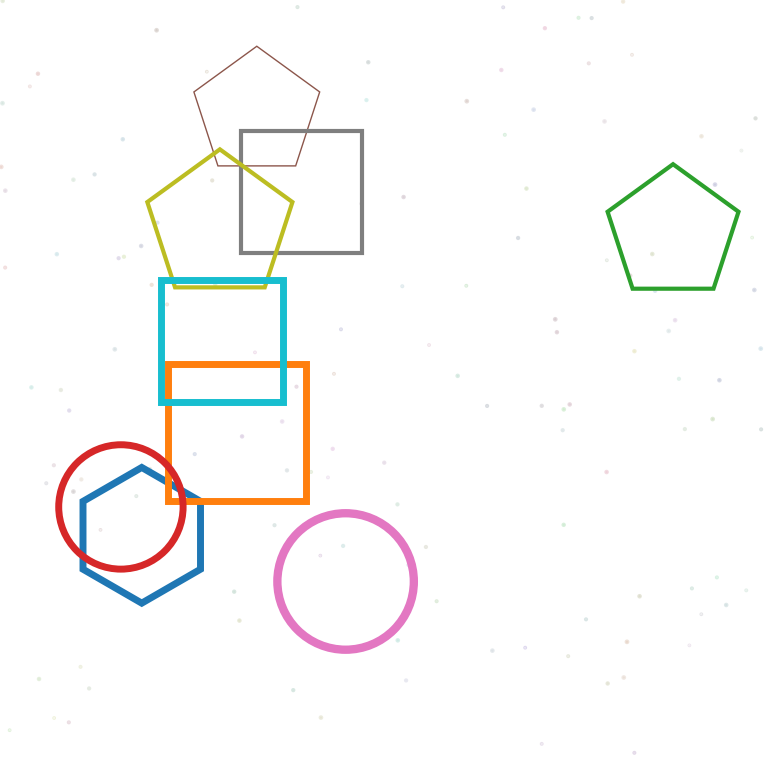[{"shape": "hexagon", "thickness": 2.5, "radius": 0.44, "center": [0.184, 0.305]}, {"shape": "square", "thickness": 2.5, "radius": 0.45, "center": [0.308, 0.438]}, {"shape": "pentagon", "thickness": 1.5, "radius": 0.45, "center": [0.874, 0.697]}, {"shape": "circle", "thickness": 2.5, "radius": 0.4, "center": [0.157, 0.342]}, {"shape": "pentagon", "thickness": 0.5, "radius": 0.43, "center": [0.333, 0.854]}, {"shape": "circle", "thickness": 3, "radius": 0.44, "center": [0.449, 0.245]}, {"shape": "square", "thickness": 1.5, "radius": 0.39, "center": [0.392, 0.75]}, {"shape": "pentagon", "thickness": 1.5, "radius": 0.5, "center": [0.286, 0.707]}, {"shape": "square", "thickness": 2.5, "radius": 0.4, "center": [0.288, 0.557]}]